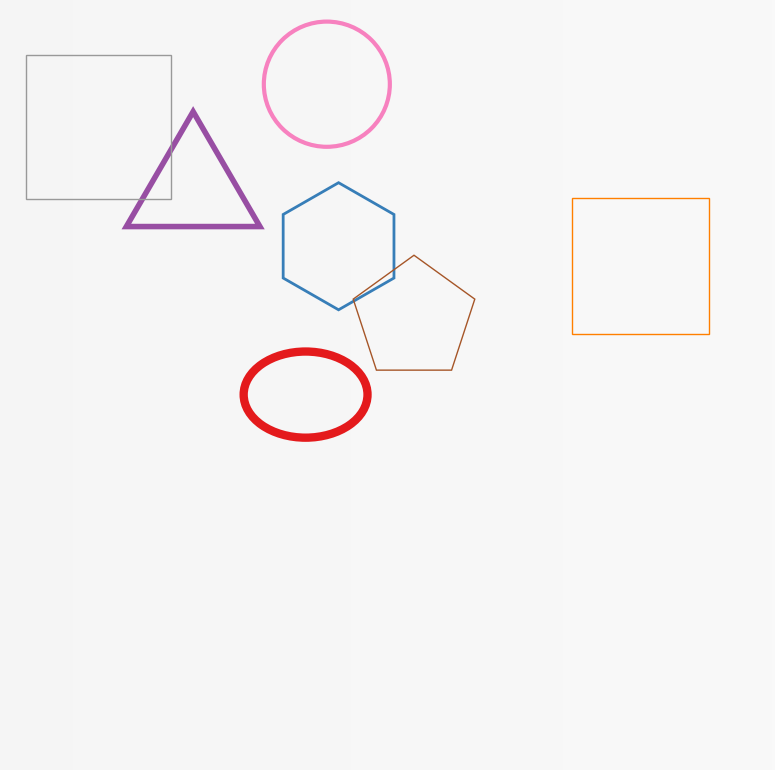[{"shape": "oval", "thickness": 3, "radius": 0.4, "center": [0.394, 0.488]}, {"shape": "hexagon", "thickness": 1, "radius": 0.41, "center": [0.437, 0.68]}, {"shape": "triangle", "thickness": 2, "radius": 0.5, "center": [0.249, 0.756]}, {"shape": "square", "thickness": 0.5, "radius": 0.44, "center": [0.826, 0.654]}, {"shape": "pentagon", "thickness": 0.5, "radius": 0.41, "center": [0.534, 0.586]}, {"shape": "circle", "thickness": 1.5, "radius": 0.41, "center": [0.422, 0.891]}, {"shape": "square", "thickness": 0.5, "radius": 0.47, "center": [0.127, 0.836]}]